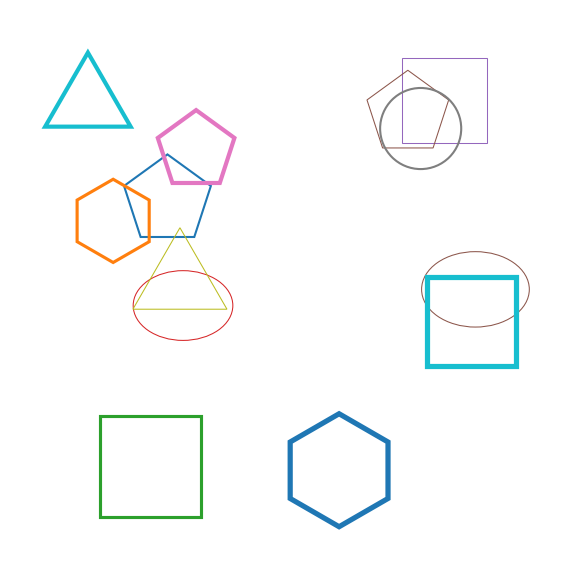[{"shape": "pentagon", "thickness": 1, "radius": 0.4, "center": [0.29, 0.653]}, {"shape": "hexagon", "thickness": 2.5, "radius": 0.49, "center": [0.587, 0.185]}, {"shape": "hexagon", "thickness": 1.5, "radius": 0.36, "center": [0.196, 0.617]}, {"shape": "square", "thickness": 1.5, "radius": 0.44, "center": [0.26, 0.192]}, {"shape": "oval", "thickness": 0.5, "radius": 0.43, "center": [0.317, 0.47]}, {"shape": "square", "thickness": 0.5, "radius": 0.37, "center": [0.77, 0.825]}, {"shape": "pentagon", "thickness": 0.5, "radius": 0.37, "center": [0.706, 0.803]}, {"shape": "oval", "thickness": 0.5, "radius": 0.47, "center": [0.823, 0.498]}, {"shape": "pentagon", "thickness": 2, "radius": 0.35, "center": [0.34, 0.739]}, {"shape": "circle", "thickness": 1, "radius": 0.35, "center": [0.728, 0.777]}, {"shape": "triangle", "thickness": 0.5, "radius": 0.47, "center": [0.312, 0.511]}, {"shape": "square", "thickness": 2.5, "radius": 0.39, "center": [0.817, 0.442]}, {"shape": "triangle", "thickness": 2, "radius": 0.43, "center": [0.152, 0.823]}]